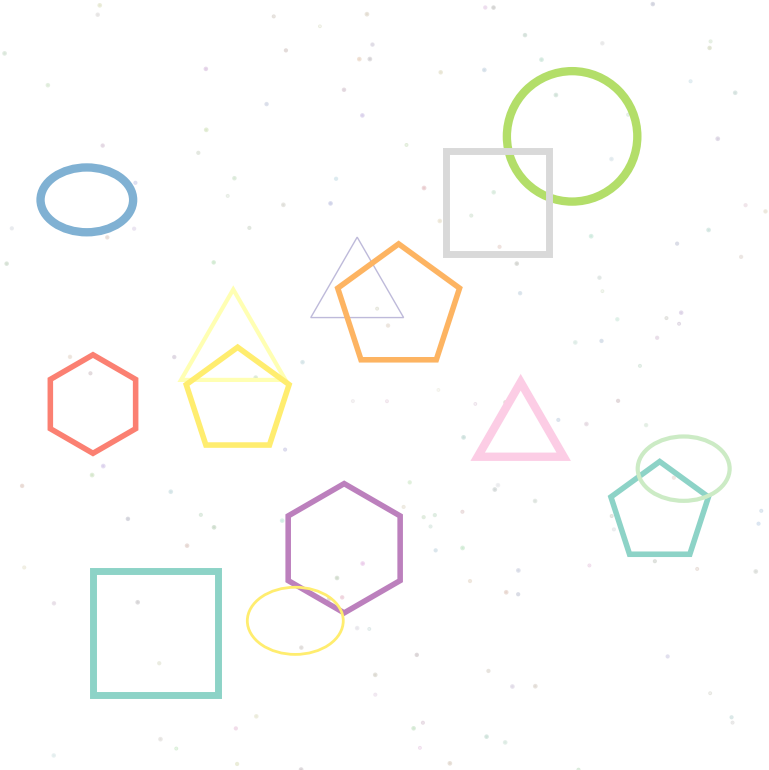[{"shape": "pentagon", "thickness": 2, "radius": 0.33, "center": [0.857, 0.334]}, {"shape": "square", "thickness": 2.5, "radius": 0.4, "center": [0.202, 0.178]}, {"shape": "triangle", "thickness": 1.5, "radius": 0.39, "center": [0.303, 0.546]}, {"shape": "triangle", "thickness": 0.5, "radius": 0.35, "center": [0.464, 0.622]}, {"shape": "hexagon", "thickness": 2, "radius": 0.32, "center": [0.121, 0.475]}, {"shape": "oval", "thickness": 3, "radius": 0.3, "center": [0.113, 0.74]}, {"shape": "pentagon", "thickness": 2, "radius": 0.42, "center": [0.518, 0.6]}, {"shape": "circle", "thickness": 3, "radius": 0.42, "center": [0.743, 0.823]}, {"shape": "triangle", "thickness": 3, "radius": 0.32, "center": [0.676, 0.439]}, {"shape": "square", "thickness": 2.5, "radius": 0.33, "center": [0.646, 0.737]}, {"shape": "hexagon", "thickness": 2, "radius": 0.42, "center": [0.447, 0.288]}, {"shape": "oval", "thickness": 1.5, "radius": 0.3, "center": [0.888, 0.391]}, {"shape": "oval", "thickness": 1, "radius": 0.31, "center": [0.383, 0.194]}, {"shape": "pentagon", "thickness": 2, "radius": 0.35, "center": [0.309, 0.479]}]